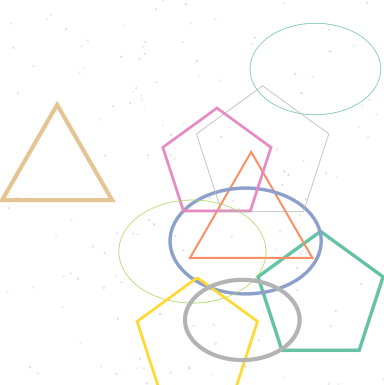[{"shape": "oval", "thickness": 0.5, "radius": 0.85, "center": [0.819, 0.821]}, {"shape": "pentagon", "thickness": 2.5, "radius": 0.85, "center": [0.833, 0.228]}, {"shape": "triangle", "thickness": 1.5, "radius": 0.92, "center": [0.652, 0.422]}, {"shape": "oval", "thickness": 2.5, "radius": 0.98, "center": [0.638, 0.374]}, {"shape": "pentagon", "thickness": 2, "radius": 0.74, "center": [0.563, 0.572]}, {"shape": "oval", "thickness": 0.5, "radius": 0.96, "center": [0.5, 0.347]}, {"shape": "pentagon", "thickness": 2, "radius": 0.82, "center": [0.512, 0.114]}, {"shape": "triangle", "thickness": 3, "radius": 0.83, "center": [0.148, 0.563]}, {"shape": "pentagon", "thickness": 0.5, "radius": 0.9, "center": [0.682, 0.596]}, {"shape": "oval", "thickness": 3, "radius": 0.74, "center": [0.629, 0.169]}]